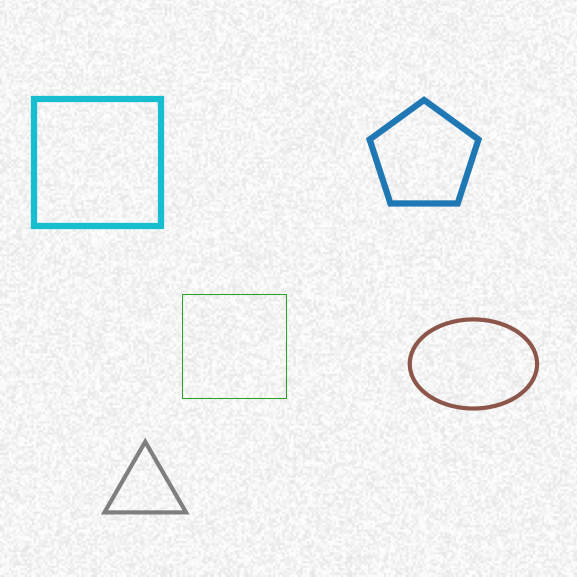[{"shape": "pentagon", "thickness": 3, "radius": 0.5, "center": [0.734, 0.727]}, {"shape": "square", "thickness": 0.5, "radius": 0.45, "center": [0.405, 0.4]}, {"shape": "oval", "thickness": 2, "radius": 0.55, "center": [0.82, 0.369]}, {"shape": "triangle", "thickness": 2, "radius": 0.41, "center": [0.252, 0.153]}, {"shape": "square", "thickness": 3, "radius": 0.55, "center": [0.17, 0.717]}]